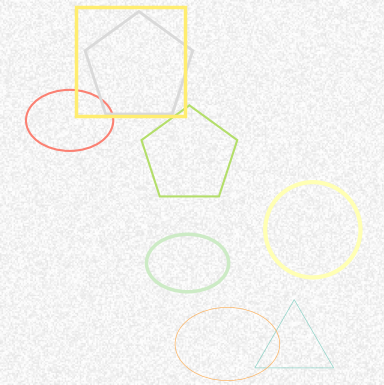[{"shape": "triangle", "thickness": 0.5, "radius": 0.59, "center": [0.764, 0.104]}, {"shape": "circle", "thickness": 3, "radius": 0.62, "center": [0.813, 0.403]}, {"shape": "oval", "thickness": 1.5, "radius": 0.57, "center": [0.181, 0.687]}, {"shape": "oval", "thickness": 0.5, "radius": 0.68, "center": [0.591, 0.107]}, {"shape": "pentagon", "thickness": 1.5, "radius": 0.65, "center": [0.492, 0.596]}, {"shape": "pentagon", "thickness": 2, "radius": 0.74, "center": [0.361, 0.823]}, {"shape": "oval", "thickness": 2.5, "radius": 0.53, "center": [0.487, 0.317]}, {"shape": "square", "thickness": 2.5, "radius": 0.71, "center": [0.34, 0.84]}]